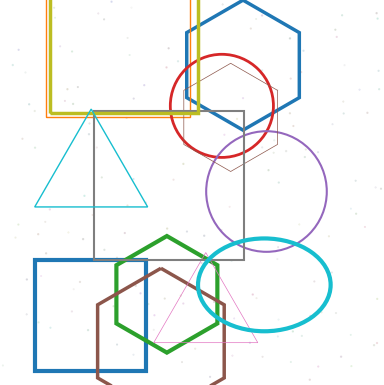[{"shape": "square", "thickness": 3, "radius": 0.73, "center": [0.235, 0.181]}, {"shape": "hexagon", "thickness": 2.5, "radius": 0.84, "center": [0.631, 0.831]}, {"shape": "square", "thickness": 1, "radius": 0.94, "center": [0.306, 0.882]}, {"shape": "hexagon", "thickness": 3, "radius": 0.76, "center": [0.433, 0.236]}, {"shape": "circle", "thickness": 2, "radius": 0.67, "center": [0.576, 0.725]}, {"shape": "circle", "thickness": 1.5, "radius": 0.78, "center": [0.692, 0.503]}, {"shape": "hexagon", "thickness": 0.5, "radius": 0.7, "center": [0.599, 0.695]}, {"shape": "hexagon", "thickness": 2.5, "radius": 0.95, "center": [0.418, 0.113]}, {"shape": "triangle", "thickness": 0.5, "radius": 0.78, "center": [0.534, 0.188]}, {"shape": "square", "thickness": 1.5, "radius": 0.97, "center": [0.439, 0.518]}, {"shape": "square", "thickness": 2.5, "radius": 0.96, "center": [0.321, 0.899]}, {"shape": "triangle", "thickness": 1, "radius": 0.85, "center": [0.237, 0.547]}, {"shape": "oval", "thickness": 3, "radius": 0.86, "center": [0.687, 0.26]}]